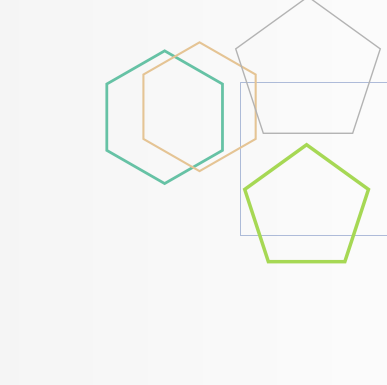[{"shape": "hexagon", "thickness": 2, "radius": 0.86, "center": [0.425, 0.696]}, {"shape": "square", "thickness": 0.5, "radius": 0.99, "center": [0.819, 0.588]}, {"shape": "pentagon", "thickness": 2.5, "radius": 0.84, "center": [0.791, 0.456]}, {"shape": "hexagon", "thickness": 1.5, "radius": 0.84, "center": [0.515, 0.723]}, {"shape": "pentagon", "thickness": 1, "radius": 0.98, "center": [0.795, 0.812]}]